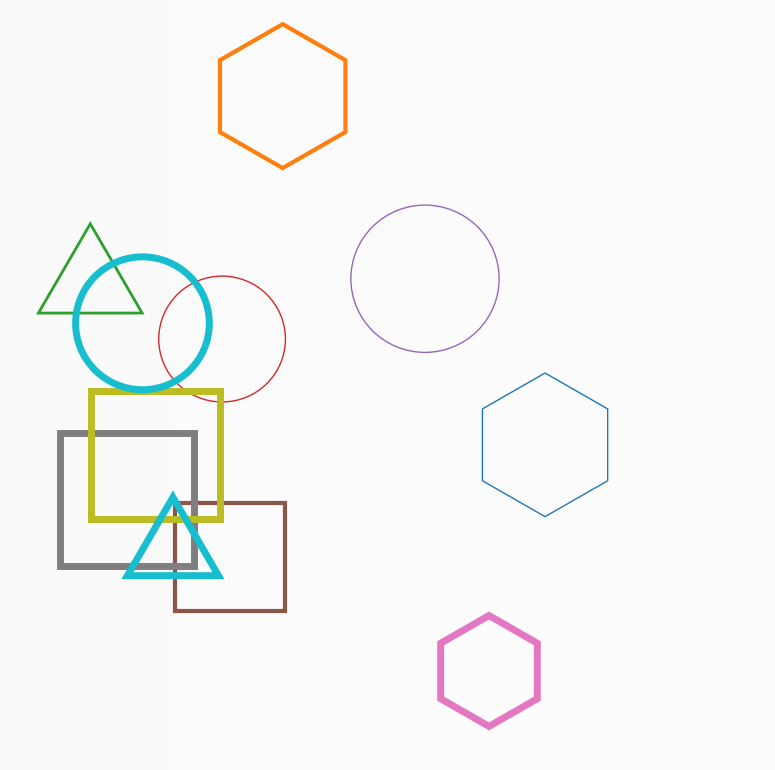[{"shape": "hexagon", "thickness": 0.5, "radius": 0.47, "center": [0.703, 0.422]}, {"shape": "hexagon", "thickness": 1.5, "radius": 0.47, "center": [0.365, 0.875]}, {"shape": "triangle", "thickness": 1, "radius": 0.39, "center": [0.116, 0.632]}, {"shape": "circle", "thickness": 0.5, "radius": 0.41, "center": [0.287, 0.56]}, {"shape": "circle", "thickness": 0.5, "radius": 0.48, "center": [0.548, 0.638]}, {"shape": "square", "thickness": 1.5, "radius": 0.35, "center": [0.297, 0.277]}, {"shape": "hexagon", "thickness": 2.5, "radius": 0.36, "center": [0.631, 0.129]}, {"shape": "square", "thickness": 2.5, "radius": 0.43, "center": [0.164, 0.352]}, {"shape": "square", "thickness": 2.5, "radius": 0.42, "center": [0.201, 0.409]}, {"shape": "triangle", "thickness": 2.5, "radius": 0.34, "center": [0.223, 0.286]}, {"shape": "circle", "thickness": 2.5, "radius": 0.43, "center": [0.184, 0.58]}]